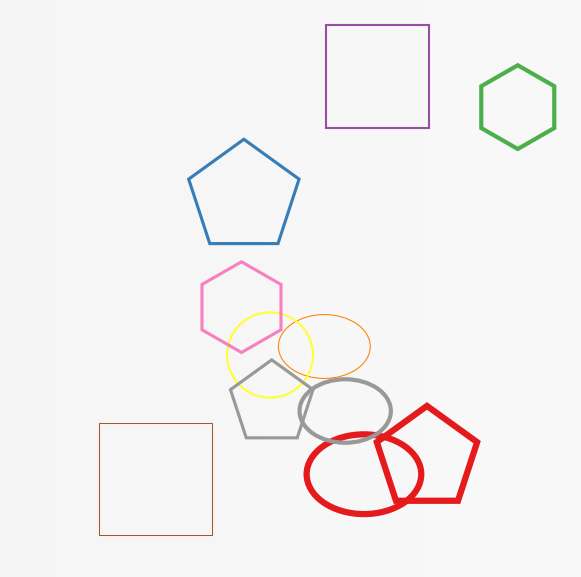[{"shape": "oval", "thickness": 3, "radius": 0.49, "center": [0.626, 0.178]}, {"shape": "pentagon", "thickness": 3, "radius": 0.45, "center": [0.735, 0.205]}, {"shape": "pentagon", "thickness": 1.5, "radius": 0.5, "center": [0.42, 0.658]}, {"shape": "hexagon", "thickness": 2, "radius": 0.36, "center": [0.891, 0.814]}, {"shape": "square", "thickness": 1, "radius": 0.44, "center": [0.649, 0.867]}, {"shape": "oval", "thickness": 0.5, "radius": 0.4, "center": [0.558, 0.399]}, {"shape": "circle", "thickness": 1, "radius": 0.37, "center": [0.465, 0.384]}, {"shape": "square", "thickness": 0.5, "radius": 0.49, "center": [0.268, 0.169]}, {"shape": "hexagon", "thickness": 1.5, "radius": 0.39, "center": [0.415, 0.467]}, {"shape": "pentagon", "thickness": 1.5, "radius": 0.37, "center": [0.468, 0.301]}, {"shape": "oval", "thickness": 2, "radius": 0.39, "center": [0.594, 0.287]}]